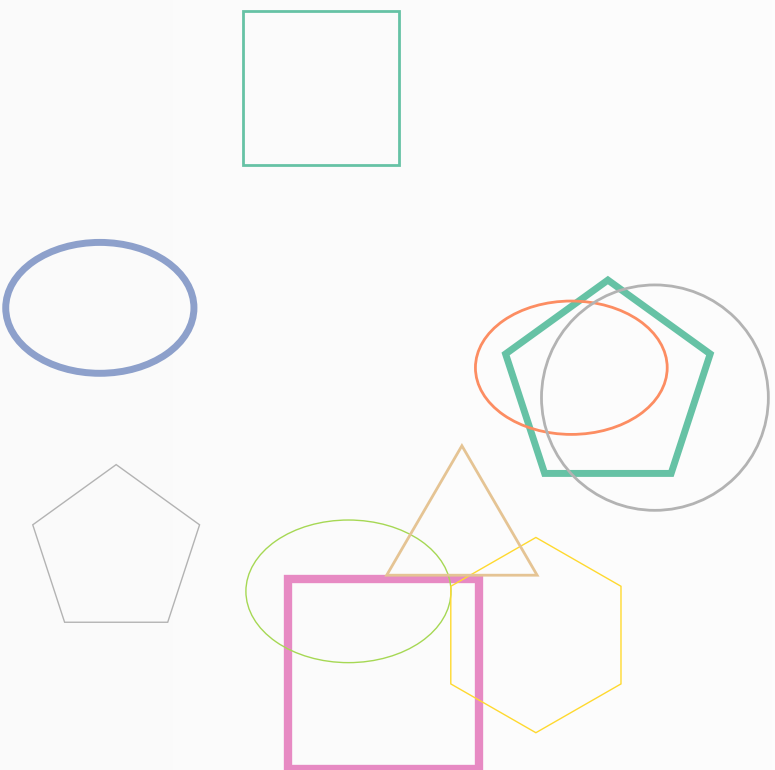[{"shape": "square", "thickness": 1, "radius": 0.5, "center": [0.414, 0.886]}, {"shape": "pentagon", "thickness": 2.5, "radius": 0.69, "center": [0.784, 0.497]}, {"shape": "oval", "thickness": 1, "radius": 0.62, "center": [0.737, 0.522]}, {"shape": "oval", "thickness": 2.5, "radius": 0.61, "center": [0.129, 0.6]}, {"shape": "square", "thickness": 3, "radius": 0.62, "center": [0.494, 0.125]}, {"shape": "oval", "thickness": 0.5, "radius": 0.66, "center": [0.45, 0.232]}, {"shape": "hexagon", "thickness": 0.5, "radius": 0.63, "center": [0.691, 0.175]}, {"shape": "triangle", "thickness": 1, "radius": 0.56, "center": [0.596, 0.309]}, {"shape": "pentagon", "thickness": 0.5, "radius": 0.57, "center": [0.15, 0.283]}, {"shape": "circle", "thickness": 1, "radius": 0.73, "center": [0.845, 0.484]}]